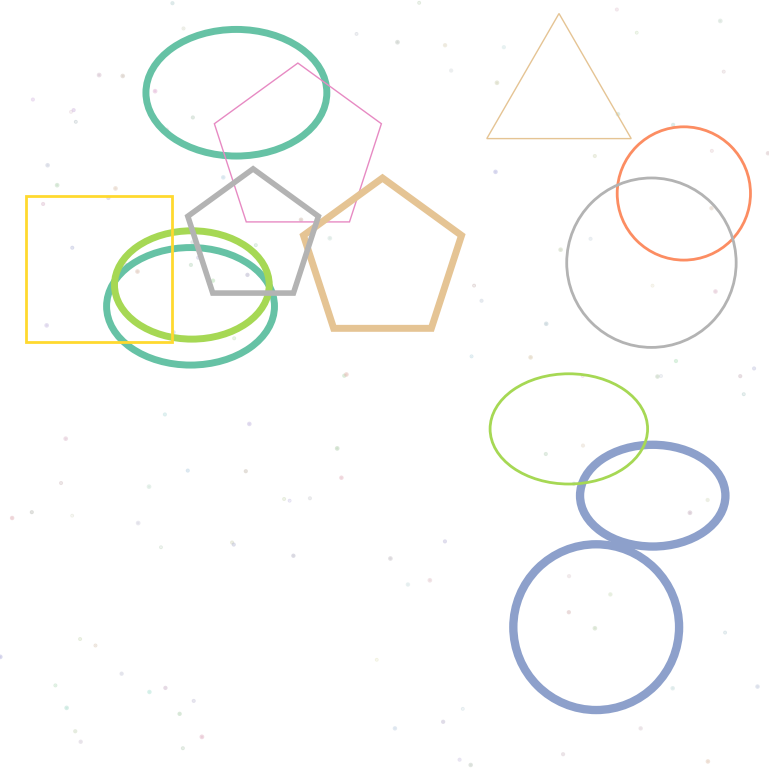[{"shape": "oval", "thickness": 2.5, "radius": 0.59, "center": [0.307, 0.88]}, {"shape": "oval", "thickness": 2.5, "radius": 0.55, "center": [0.247, 0.602]}, {"shape": "circle", "thickness": 1, "radius": 0.43, "center": [0.888, 0.749]}, {"shape": "circle", "thickness": 3, "radius": 0.54, "center": [0.774, 0.186]}, {"shape": "oval", "thickness": 3, "radius": 0.47, "center": [0.848, 0.356]}, {"shape": "pentagon", "thickness": 0.5, "radius": 0.57, "center": [0.387, 0.804]}, {"shape": "oval", "thickness": 2.5, "radius": 0.5, "center": [0.249, 0.63]}, {"shape": "oval", "thickness": 1, "radius": 0.51, "center": [0.739, 0.443]}, {"shape": "square", "thickness": 1, "radius": 0.48, "center": [0.128, 0.65]}, {"shape": "pentagon", "thickness": 2.5, "radius": 0.54, "center": [0.497, 0.661]}, {"shape": "triangle", "thickness": 0.5, "radius": 0.54, "center": [0.726, 0.874]}, {"shape": "circle", "thickness": 1, "radius": 0.55, "center": [0.846, 0.659]}, {"shape": "pentagon", "thickness": 2, "radius": 0.45, "center": [0.329, 0.692]}]